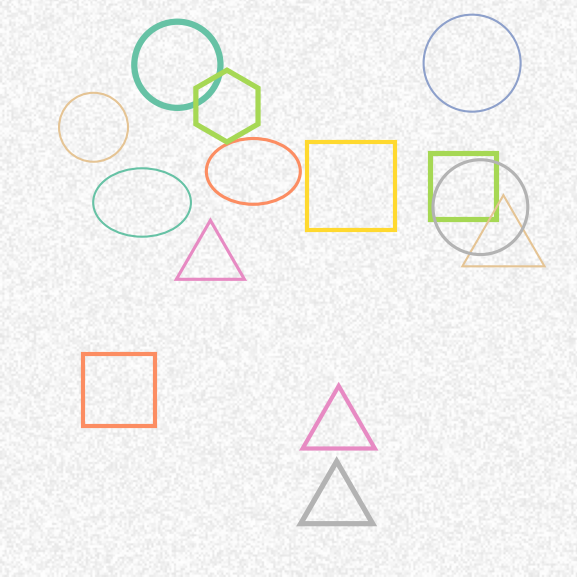[{"shape": "circle", "thickness": 3, "radius": 0.37, "center": [0.307, 0.887]}, {"shape": "oval", "thickness": 1, "radius": 0.42, "center": [0.246, 0.648]}, {"shape": "square", "thickness": 2, "radius": 0.31, "center": [0.207, 0.324]}, {"shape": "oval", "thickness": 1.5, "radius": 0.41, "center": [0.439, 0.702]}, {"shape": "circle", "thickness": 1, "radius": 0.42, "center": [0.818, 0.89]}, {"shape": "triangle", "thickness": 2, "radius": 0.36, "center": [0.587, 0.259]}, {"shape": "triangle", "thickness": 1.5, "radius": 0.34, "center": [0.364, 0.55]}, {"shape": "square", "thickness": 2.5, "radius": 0.29, "center": [0.802, 0.677]}, {"shape": "hexagon", "thickness": 2.5, "radius": 0.31, "center": [0.393, 0.815]}, {"shape": "square", "thickness": 2, "radius": 0.38, "center": [0.608, 0.677]}, {"shape": "triangle", "thickness": 1, "radius": 0.41, "center": [0.872, 0.579]}, {"shape": "circle", "thickness": 1, "radius": 0.3, "center": [0.162, 0.779]}, {"shape": "triangle", "thickness": 2.5, "radius": 0.36, "center": [0.583, 0.128]}, {"shape": "circle", "thickness": 1.5, "radius": 0.41, "center": [0.832, 0.64]}]